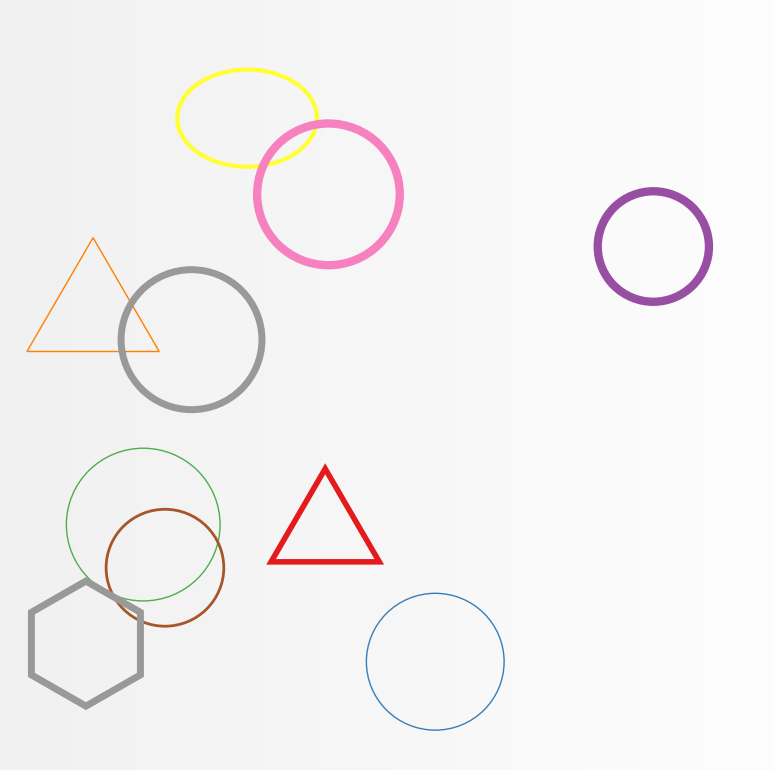[{"shape": "triangle", "thickness": 2, "radius": 0.4, "center": [0.42, 0.311]}, {"shape": "circle", "thickness": 0.5, "radius": 0.44, "center": [0.562, 0.141]}, {"shape": "circle", "thickness": 0.5, "radius": 0.5, "center": [0.185, 0.319]}, {"shape": "circle", "thickness": 3, "radius": 0.36, "center": [0.843, 0.68]}, {"shape": "triangle", "thickness": 0.5, "radius": 0.49, "center": [0.12, 0.593]}, {"shape": "oval", "thickness": 1.5, "radius": 0.45, "center": [0.319, 0.847]}, {"shape": "circle", "thickness": 1, "radius": 0.38, "center": [0.213, 0.263]}, {"shape": "circle", "thickness": 3, "radius": 0.46, "center": [0.424, 0.748]}, {"shape": "circle", "thickness": 2.5, "radius": 0.45, "center": [0.247, 0.559]}, {"shape": "hexagon", "thickness": 2.5, "radius": 0.41, "center": [0.111, 0.164]}]